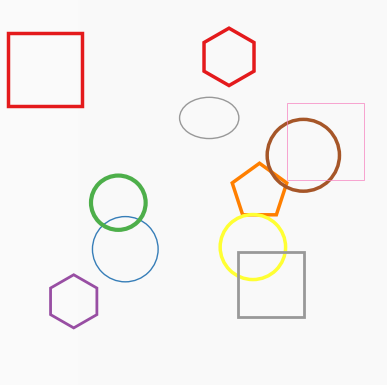[{"shape": "hexagon", "thickness": 2.5, "radius": 0.37, "center": [0.591, 0.852]}, {"shape": "square", "thickness": 2.5, "radius": 0.47, "center": [0.117, 0.82]}, {"shape": "circle", "thickness": 1, "radius": 0.42, "center": [0.323, 0.353]}, {"shape": "circle", "thickness": 3, "radius": 0.35, "center": [0.305, 0.473]}, {"shape": "hexagon", "thickness": 2, "radius": 0.35, "center": [0.19, 0.217]}, {"shape": "pentagon", "thickness": 2.5, "radius": 0.37, "center": [0.67, 0.502]}, {"shape": "circle", "thickness": 2.5, "radius": 0.42, "center": [0.653, 0.358]}, {"shape": "circle", "thickness": 2.5, "radius": 0.47, "center": [0.783, 0.597]}, {"shape": "square", "thickness": 0.5, "radius": 0.5, "center": [0.84, 0.631]}, {"shape": "oval", "thickness": 1, "radius": 0.38, "center": [0.54, 0.694]}, {"shape": "square", "thickness": 2, "radius": 0.42, "center": [0.699, 0.261]}]